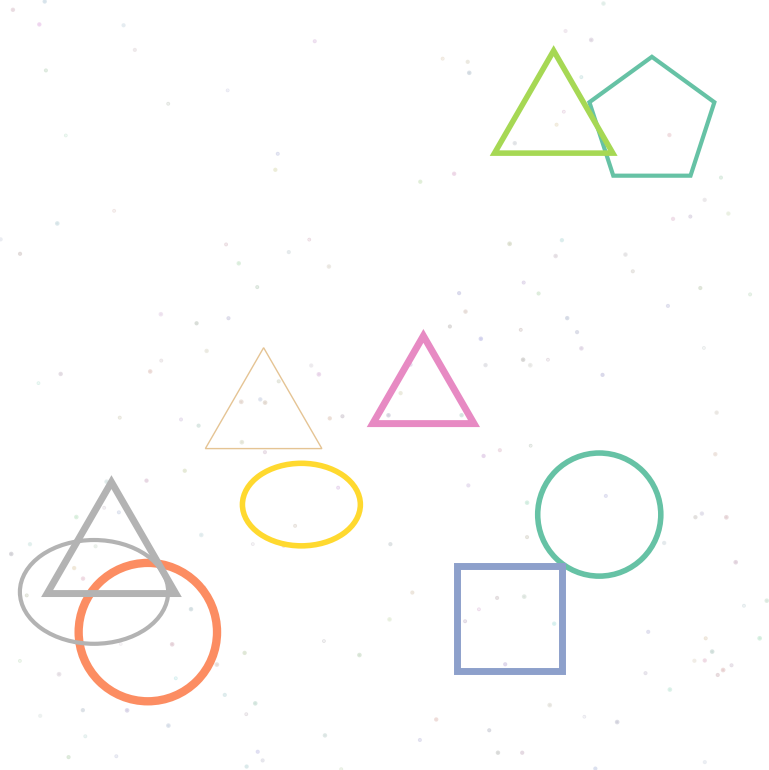[{"shape": "circle", "thickness": 2, "radius": 0.4, "center": [0.778, 0.332]}, {"shape": "pentagon", "thickness": 1.5, "radius": 0.43, "center": [0.847, 0.841]}, {"shape": "circle", "thickness": 3, "radius": 0.45, "center": [0.192, 0.179]}, {"shape": "square", "thickness": 2.5, "radius": 0.34, "center": [0.662, 0.197]}, {"shape": "triangle", "thickness": 2.5, "radius": 0.38, "center": [0.55, 0.488]}, {"shape": "triangle", "thickness": 2, "radius": 0.44, "center": [0.719, 0.845]}, {"shape": "oval", "thickness": 2, "radius": 0.38, "center": [0.391, 0.345]}, {"shape": "triangle", "thickness": 0.5, "radius": 0.44, "center": [0.342, 0.461]}, {"shape": "oval", "thickness": 1.5, "radius": 0.48, "center": [0.122, 0.231]}, {"shape": "triangle", "thickness": 2.5, "radius": 0.48, "center": [0.145, 0.277]}]